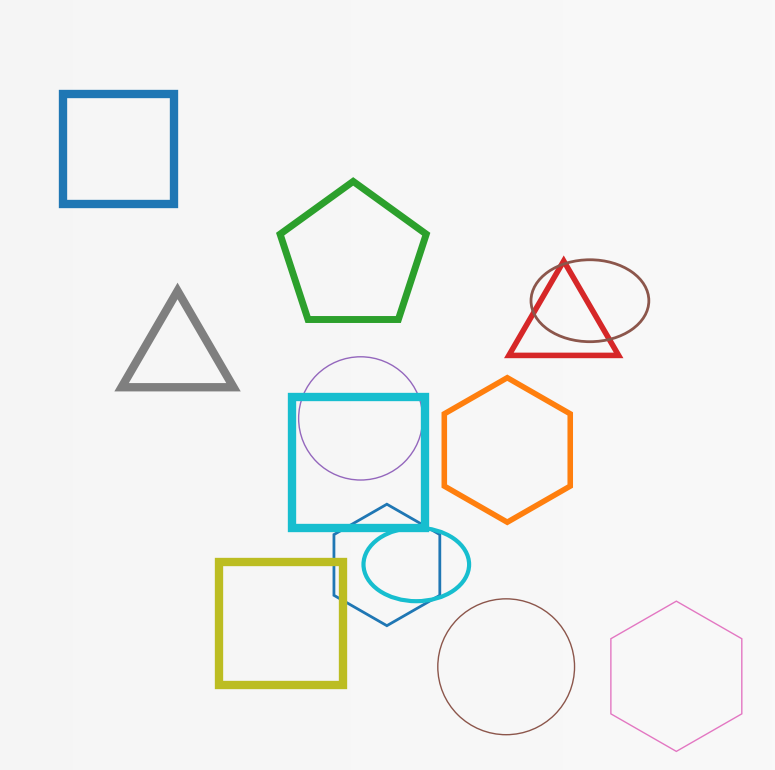[{"shape": "square", "thickness": 3, "radius": 0.36, "center": [0.153, 0.807]}, {"shape": "hexagon", "thickness": 1, "radius": 0.39, "center": [0.499, 0.266]}, {"shape": "hexagon", "thickness": 2, "radius": 0.47, "center": [0.655, 0.416]}, {"shape": "pentagon", "thickness": 2.5, "radius": 0.5, "center": [0.456, 0.665]}, {"shape": "triangle", "thickness": 2, "radius": 0.41, "center": [0.727, 0.579]}, {"shape": "circle", "thickness": 0.5, "radius": 0.4, "center": [0.465, 0.457]}, {"shape": "circle", "thickness": 0.5, "radius": 0.44, "center": [0.653, 0.134]}, {"shape": "oval", "thickness": 1, "radius": 0.38, "center": [0.761, 0.609]}, {"shape": "hexagon", "thickness": 0.5, "radius": 0.49, "center": [0.873, 0.122]}, {"shape": "triangle", "thickness": 3, "radius": 0.42, "center": [0.229, 0.539]}, {"shape": "square", "thickness": 3, "radius": 0.4, "center": [0.363, 0.19]}, {"shape": "oval", "thickness": 1.5, "radius": 0.34, "center": [0.537, 0.267]}, {"shape": "square", "thickness": 3, "radius": 0.43, "center": [0.462, 0.399]}]